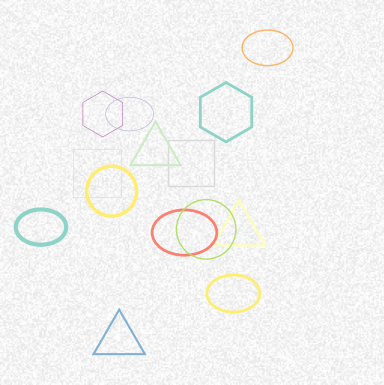[{"shape": "oval", "thickness": 3, "radius": 0.33, "center": [0.106, 0.41]}, {"shape": "hexagon", "thickness": 2, "radius": 0.39, "center": [0.587, 0.709]}, {"shape": "triangle", "thickness": 1.5, "radius": 0.39, "center": [0.621, 0.402]}, {"shape": "oval", "thickness": 0.5, "radius": 0.31, "center": [0.337, 0.704]}, {"shape": "oval", "thickness": 2, "radius": 0.42, "center": [0.479, 0.396]}, {"shape": "triangle", "thickness": 1.5, "radius": 0.38, "center": [0.31, 0.119]}, {"shape": "oval", "thickness": 1, "radius": 0.33, "center": [0.695, 0.876]}, {"shape": "circle", "thickness": 1, "radius": 0.39, "center": [0.535, 0.404]}, {"shape": "square", "thickness": 0.5, "radius": 0.31, "center": [0.252, 0.55]}, {"shape": "square", "thickness": 1, "radius": 0.3, "center": [0.496, 0.577]}, {"shape": "hexagon", "thickness": 0.5, "radius": 0.3, "center": [0.267, 0.704]}, {"shape": "triangle", "thickness": 1.5, "radius": 0.38, "center": [0.404, 0.609]}, {"shape": "oval", "thickness": 2, "radius": 0.34, "center": [0.606, 0.238]}, {"shape": "circle", "thickness": 2.5, "radius": 0.32, "center": [0.29, 0.503]}]